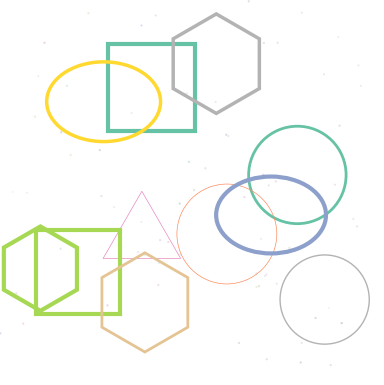[{"shape": "square", "thickness": 3, "radius": 0.56, "center": [0.395, 0.772]}, {"shape": "circle", "thickness": 2, "radius": 0.63, "center": [0.772, 0.546]}, {"shape": "circle", "thickness": 0.5, "radius": 0.65, "center": [0.589, 0.392]}, {"shape": "oval", "thickness": 3, "radius": 0.71, "center": [0.704, 0.442]}, {"shape": "triangle", "thickness": 0.5, "radius": 0.58, "center": [0.368, 0.387]}, {"shape": "square", "thickness": 3, "radius": 0.55, "center": [0.203, 0.294]}, {"shape": "hexagon", "thickness": 3, "radius": 0.55, "center": [0.105, 0.302]}, {"shape": "oval", "thickness": 2.5, "radius": 0.74, "center": [0.269, 0.736]}, {"shape": "hexagon", "thickness": 2, "radius": 0.64, "center": [0.376, 0.215]}, {"shape": "hexagon", "thickness": 2.5, "radius": 0.65, "center": [0.562, 0.835]}, {"shape": "circle", "thickness": 1, "radius": 0.58, "center": [0.843, 0.222]}]